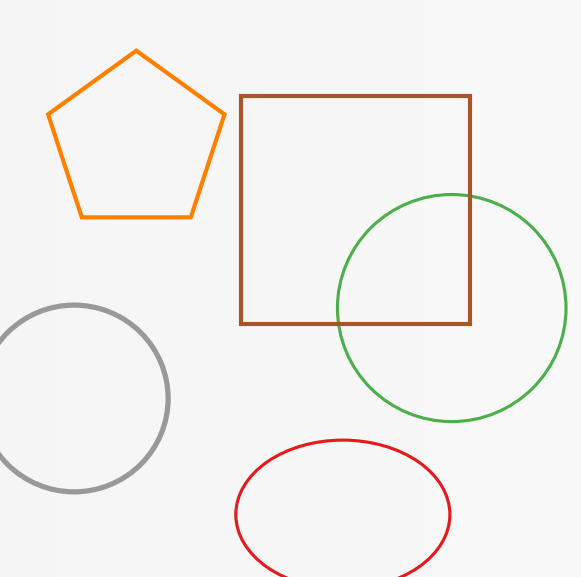[{"shape": "oval", "thickness": 1.5, "radius": 0.92, "center": [0.59, 0.108]}, {"shape": "circle", "thickness": 1.5, "radius": 0.98, "center": [0.777, 0.466]}, {"shape": "pentagon", "thickness": 2, "radius": 0.8, "center": [0.234, 0.752]}, {"shape": "square", "thickness": 2, "radius": 0.99, "center": [0.612, 0.636]}, {"shape": "circle", "thickness": 2.5, "radius": 0.81, "center": [0.128, 0.309]}]